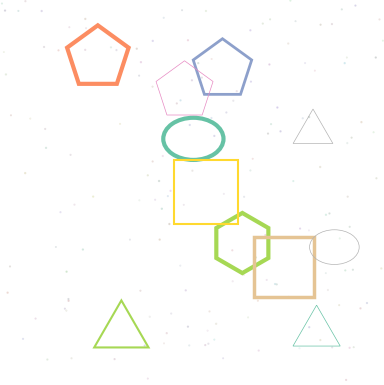[{"shape": "oval", "thickness": 3, "radius": 0.39, "center": [0.502, 0.639]}, {"shape": "triangle", "thickness": 0.5, "radius": 0.35, "center": [0.822, 0.137]}, {"shape": "pentagon", "thickness": 3, "radius": 0.42, "center": [0.254, 0.85]}, {"shape": "pentagon", "thickness": 2, "radius": 0.4, "center": [0.578, 0.82]}, {"shape": "pentagon", "thickness": 0.5, "radius": 0.39, "center": [0.479, 0.764]}, {"shape": "triangle", "thickness": 1.5, "radius": 0.41, "center": [0.315, 0.138]}, {"shape": "hexagon", "thickness": 3, "radius": 0.39, "center": [0.629, 0.369]}, {"shape": "square", "thickness": 1.5, "radius": 0.42, "center": [0.534, 0.501]}, {"shape": "square", "thickness": 2.5, "radius": 0.39, "center": [0.738, 0.307]}, {"shape": "triangle", "thickness": 0.5, "radius": 0.3, "center": [0.813, 0.657]}, {"shape": "oval", "thickness": 0.5, "radius": 0.32, "center": [0.869, 0.358]}]